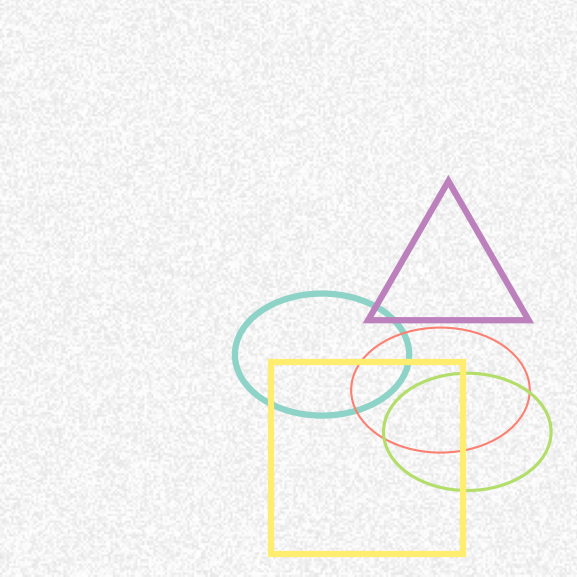[{"shape": "oval", "thickness": 3, "radius": 0.75, "center": [0.558, 0.385]}, {"shape": "oval", "thickness": 1, "radius": 0.77, "center": [0.763, 0.324]}, {"shape": "oval", "thickness": 1.5, "radius": 0.73, "center": [0.809, 0.251]}, {"shape": "triangle", "thickness": 3, "radius": 0.8, "center": [0.776, 0.525]}, {"shape": "square", "thickness": 3, "radius": 0.83, "center": [0.635, 0.206]}]